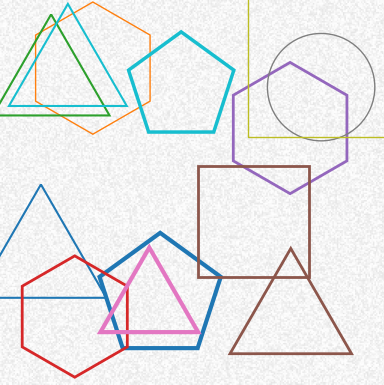[{"shape": "pentagon", "thickness": 3, "radius": 0.83, "center": [0.416, 0.23]}, {"shape": "triangle", "thickness": 1.5, "radius": 0.98, "center": [0.106, 0.325]}, {"shape": "hexagon", "thickness": 1, "radius": 0.86, "center": [0.241, 0.823]}, {"shape": "triangle", "thickness": 1.5, "radius": 0.88, "center": [0.133, 0.788]}, {"shape": "hexagon", "thickness": 2, "radius": 0.79, "center": [0.194, 0.178]}, {"shape": "hexagon", "thickness": 2, "radius": 0.85, "center": [0.754, 0.667]}, {"shape": "triangle", "thickness": 2, "radius": 0.91, "center": [0.755, 0.172]}, {"shape": "square", "thickness": 2, "radius": 0.72, "center": [0.659, 0.424]}, {"shape": "triangle", "thickness": 3, "radius": 0.73, "center": [0.388, 0.211]}, {"shape": "circle", "thickness": 1, "radius": 0.7, "center": [0.834, 0.774]}, {"shape": "square", "thickness": 1, "radius": 0.98, "center": [0.841, 0.84]}, {"shape": "triangle", "thickness": 1.5, "radius": 0.88, "center": [0.176, 0.813]}, {"shape": "pentagon", "thickness": 2.5, "radius": 0.72, "center": [0.471, 0.773]}]